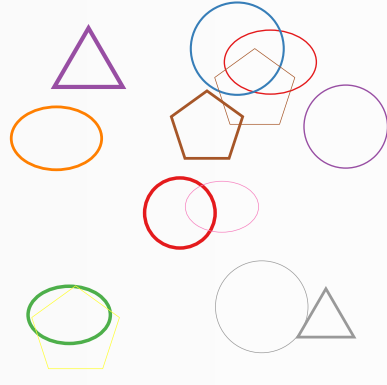[{"shape": "circle", "thickness": 2.5, "radius": 0.46, "center": [0.464, 0.447]}, {"shape": "oval", "thickness": 1, "radius": 0.59, "center": [0.698, 0.839]}, {"shape": "circle", "thickness": 1.5, "radius": 0.6, "center": [0.612, 0.874]}, {"shape": "oval", "thickness": 2.5, "radius": 0.53, "center": [0.179, 0.182]}, {"shape": "triangle", "thickness": 3, "radius": 0.51, "center": [0.228, 0.825]}, {"shape": "circle", "thickness": 1, "radius": 0.54, "center": [0.892, 0.671]}, {"shape": "oval", "thickness": 2, "radius": 0.58, "center": [0.146, 0.641]}, {"shape": "pentagon", "thickness": 0.5, "radius": 0.59, "center": [0.195, 0.139]}, {"shape": "pentagon", "thickness": 2, "radius": 0.48, "center": [0.534, 0.667]}, {"shape": "pentagon", "thickness": 0.5, "radius": 0.54, "center": [0.657, 0.765]}, {"shape": "oval", "thickness": 0.5, "radius": 0.47, "center": [0.573, 0.463]}, {"shape": "triangle", "thickness": 2, "radius": 0.42, "center": [0.841, 0.166]}, {"shape": "circle", "thickness": 0.5, "radius": 0.6, "center": [0.675, 0.203]}]